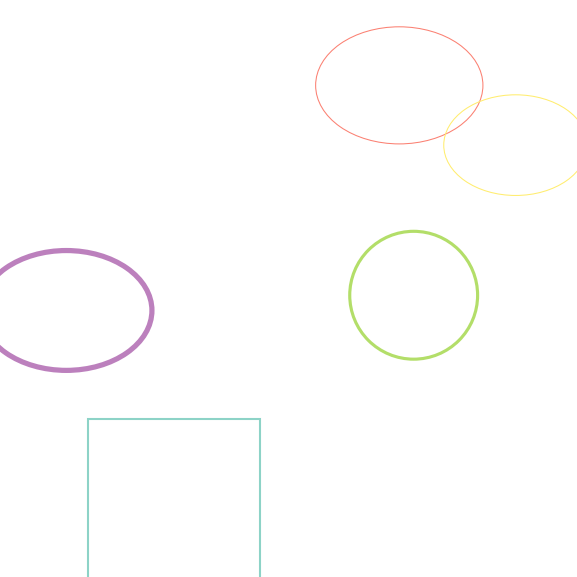[{"shape": "square", "thickness": 1, "radius": 0.74, "center": [0.301, 0.125]}, {"shape": "oval", "thickness": 0.5, "radius": 0.72, "center": [0.691, 0.851]}, {"shape": "circle", "thickness": 1.5, "radius": 0.55, "center": [0.716, 0.488]}, {"shape": "oval", "thickness": 2.5, "radius": 0.74, "center": [0.115, 0.462]}, {"shape": "oval", "thickness": 0.5, "radius": 0.62, "center": [0.893, 0.748]}]